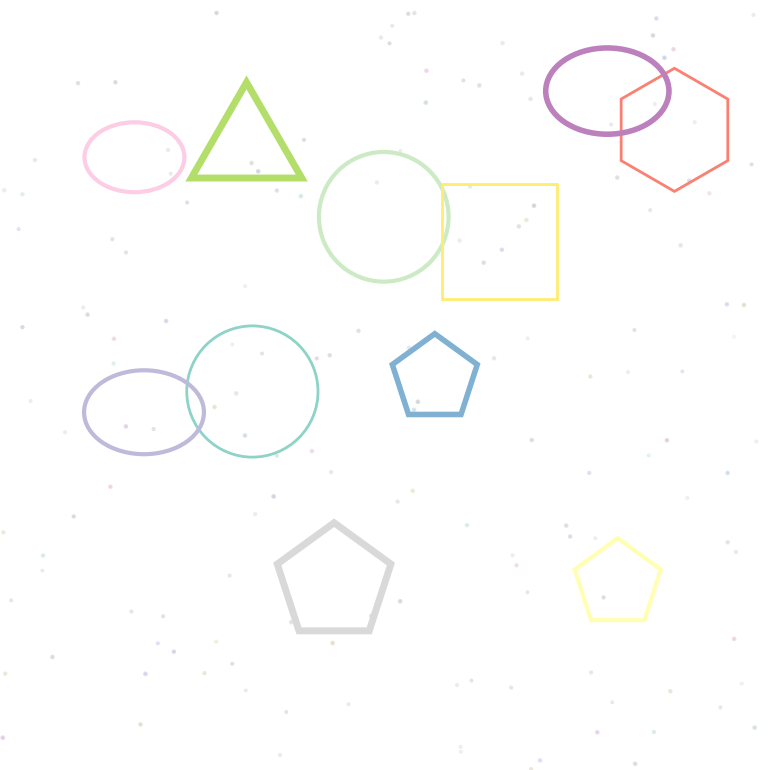[{"shape": "circle", "thickness": 1, "radius": 0.43, "center": [0.328, 0.492]}, {"shape": "pentagon", "thickness": 1.5, "radius": 0.29, "center": [0.802, 0.242]}, {"shape": "oval", "thickness": 1.5, "radius": 0.39, "center": [0.187, 0.465]}, {"shape": "hexagon", "thickness": 1, "radius": 0.4, "center": [0.876, 0.831]}, {"shape": "pentagon", "thickness": 2, "radius": 0.29, "center": [0.565, 0.509]}, {"shape": "triangle", "thickness": 2.5, "radius": 0.41, "center": [0.32, 0.81]}, {"shape": "oval", "thickness": 1.5, "radius": 0.32, "center": [0.175, 0.796]}, {"shape": "pentagon", "thickness": 2.5, "radius": 0.39, "center": [0.434, 0.244]}, {"shape": "oval", "thickness": 2, "radius": 0.4, "center": [0.789, 0.882]}, {"shape": "circle", "thickness": 1.5, "radius": 0.42, "center": [0.498, 0.718]}, {"shape": "square", "thickness": 1, "radius": 0.37, "center": [0.648, 0.687]}]